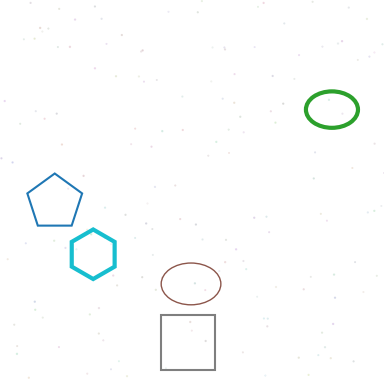[{"shape": "pentagon", "thickness": 1.5, "radius": 0.37, "center": [0.142, 0.475]}, {"shape": "oval", "thickness": 3, "radius": 0.34, "center": [0.862, 0.715]}, {"shape": "oval", "thickness": 1, "radius": 0.39, "center": [0.496, 0.263]}, {"shape": "square", "thickness": 1.5, "radius": 0.35, "center": [0.488, 0.11]}, {"shape": "hexagon", "thickness": 3, "radius": 0.32, "center": [0.242, 0.34]}]